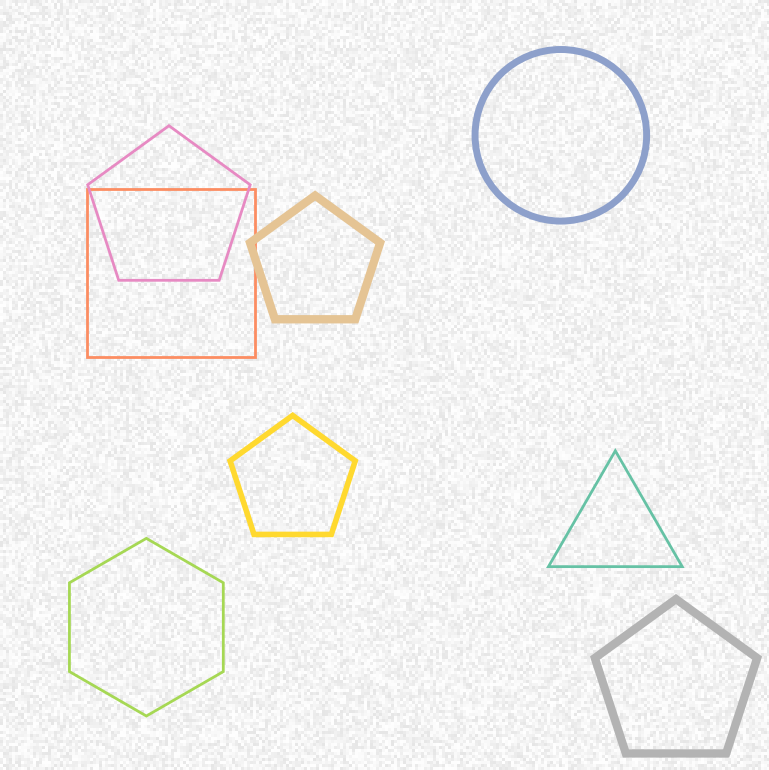[{"shape": "triangle", "thickness": 1, "radius": 0.5, "center": [0.799, 0.314]}, {"shape": "square", "thickness": 1, "radius": 0.55, "center": [0.222, 0.646]}, {"shape": "circle", "thickness": 2.5, "radius": 0.56, "center": [0.728, 0.824]}, {"shape": "pentagon", "thickness": 1, "radius": 0.55, "center": [0.219, 0.726]}, {"shape": "hexagon", "thickness": 1, "radius": 0.58, "center": [0.19, 0.185]}, {"shape": "pentagon", "thickness": 2, "radius": 0.43, "center": [0.38, 0.375]}, {"shape": "pentagon", "thickness": 3, "radius": 0.44, "center": [0.409, 0.657]}, {"shape": "pentagon", "thickness": 3, "radius": 0.55, "center": [0.878, 0.111]}]